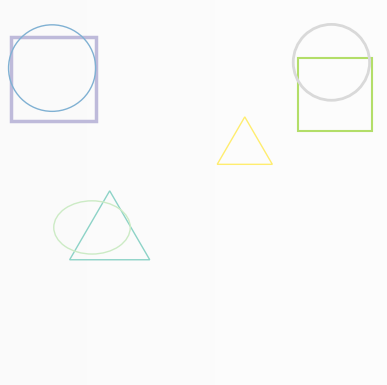[{"shape": "triangle", "thickness": 1, "radius": 0.6, "center": [0.283, 0.385]}, {"shape": "square", "thickness": 2.5, "radius": 0.55, "center": [0.137, 0.795]}, {"shape": "circle", "thickness": 1, "radius": 0.56, "center": [0.134, 0.823]}, {"shape": "square", "thickness": 1.5, "radius": 0.48, "center": [0.864, 0.755]}, {"shape": "circle", "thickness": 2, "radius": 0.49, "center": [0.855, 0.838]}, {"shape": "oval", "thickness": 1, "radius": 0.49, "center": [0.237, 0.409]}, {"shape": "triangle", "thickness": 1, "radius": 0.41, "center": [0.632, 0.614]}]